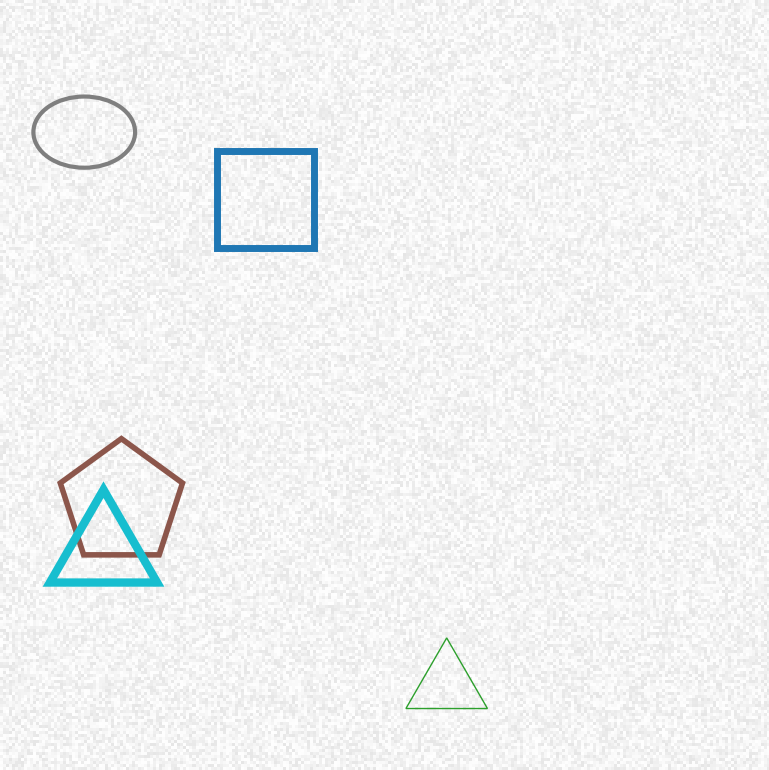[{"shape": "square", "thickness": 2.5, "radius": 0.32, "center": [0.345, 0.741]}, {"shape": "triangle", "thickness": 0.5, "radius": 0.31, "center": [0.58, 0.11]}, {"shape": "pentagon", "thickness": 2, "radius": 0.42, "center": [0.158, 0.347]}, {"shape": "oval", "thickness": 1.5, "radius": 0.33, "center": [0.109, 0.828]}, {"shape": "triangle", "thickness": 3, "radius": 0.4, "center": [0.134, 0.284]}]